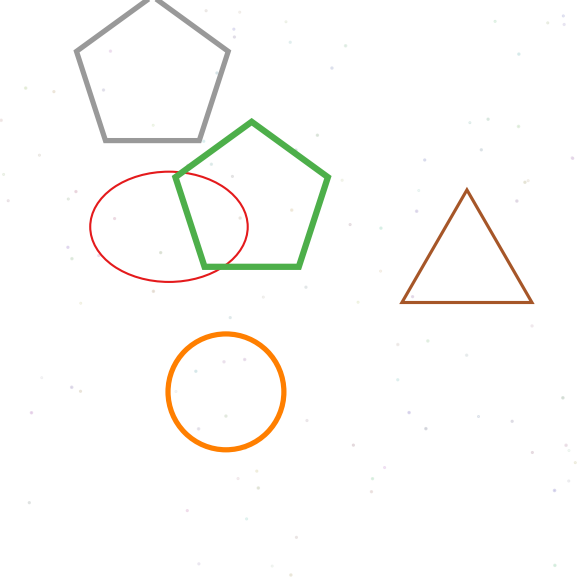[{"shape": "oval", "thickness": 1, "radius": 0.68, "center": [0.293, 0.606]}, {"shape": "pentagon", "thickness": 3, "radius": 0.69, "center": [0.436, 0.649]}, {"shape": "circle", "thickness": 2.5, "radius": 0.5, "center": [0.391, 0.321]}, {"shape": "triangle", "thickness": 1.5, "radius": 0.65, "center": [0.809, 0.54]}, {"shape": "pentagon", "thickness": 2.5, "radius": 0.69, "center": [0.264, 0.867]}]